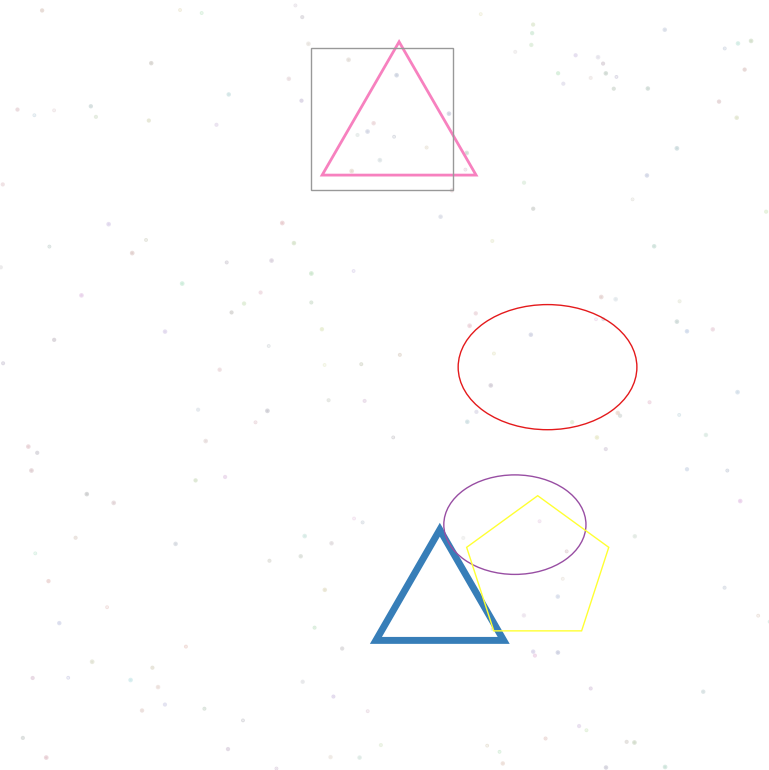[{"shape": "oval", "thickness": 0.5, "radius": 0.58, "center": [0.711, 0.523]}, {"shape": "triangle", "thickness": 2.5, "radius": 0.48, "center": [0.571, 0.216]}, {"shape": "oval", "thickness": 0.5, "radius": 0.46, "center": [0.669, 0.319]}, {"shape": "pentagon", "thickness": 0.5, "radius": 0.49, "center": [0.698, 0.259]}, {"shape": "triangle", "thickness": 1, "radius": 0.58, "center": [0.518, 0.83]}, {"shape": "square", "thickness": 0.5, "radius": 0.46, "center": [0.496, 0.846]}]